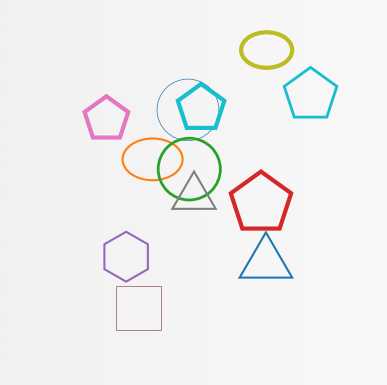[{"shape": "triangle", "thickness": 1.5, "radius": 0.39, "center": [0.686, 0.318]}, {"shape": "circle", "thickness": 0.5, "radius": 0.4, "center": [0.485, 0.715]}, {"shape": "oval", "thickness": 1.5, "radius": 0.39, "center": [0.394, 0.586]}, {"shape": "circle", "thickness": 2, "radius": 0.4, "center": [0.488, 0.561]}, {"shape": "pentagon", "thickness": 3, "radius": 0.41, "center": [0.674, 0.473]}, {"shape": "hexagon", "thickness": 1.5, "radius": 0.32, "center": [0.325, 0.333]}, {"shape": "square", "thickness": 0.5, "radius": 0.29, "center": [0.357, 0.2]}, {"shape": "pentagon", "thickness": 3, "radius": 0.3, "center": [0.275, 0.691]}, {"shape": "triangle", "thickness": 1.5, "radius": 0.32, "center": [0.501, 0.49]}, {"shape": "oval", "thickness": 3, "radius": 0.33, "center": [0.688, 0.87]}, {"shape": "pentagon", "thickness": 3, "radius": 0.32, "center": [0.519, 0.719]}, {"shape": "pentagon", "thickness": 2, "radius": 0.36, "center": [0.801, 0.754]}]